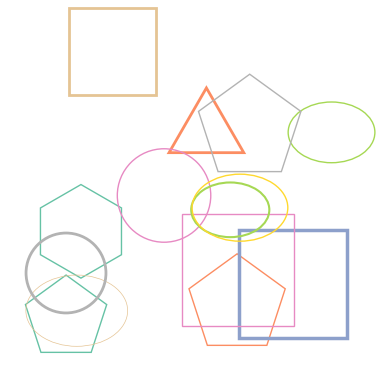[{"shape": "hexagon", "thickness": 1, "radius": 0.61, "center": [0.21, 0.399]}, {"shape": "pentagon", "thickness": 1, "radius": 0.55, "center": [0.172, 0.175]}, {"shape": "pentagon", "thickness": 1, "radius": 0.66, "center": [0.616, 0.209]}, {"shape": "triangle", "thickness": 2, "radius": 0.56, "center": [0.536, 0.659]}, {"shape": "square", "thickness": 2.5, "radius": 0.7, "center": [0.76, 0.262]}, {"shape": "square", "thickness": 1, "radius": 0.72, "center": [0.618, 0.299]}, {"shape": "circle", "thickness": 1, "radius": 0.61, "center": [0.426, 0.492]}, {"shape": "oval", "thickness": 1.5, "radius": 0.51, "center": [0.598, 0.455]}, {"shape": "oval", "thickness": 1, "radius": 0.56, "center": [0.861, 0.656]}, {"shape": "oval", "thickness": 1, "radius": 0.62, "center": [0.623, 0.461]}, {"shape": "oval", "thickness": 0.5, "radius": 0.66, "center": [0.199, 0.193]}, {"shape": "square", "thickness": 2, "radius": 0.56, "center": [0.291, 0.867]}, {"shape": "circle", "thickness": 2, "radius": 0.52, "center": [0.171, 0.291]}, {"shape": "pentagon", "thickness": 1, "radius": 0.7, "center": [0.649, 0.667]}]